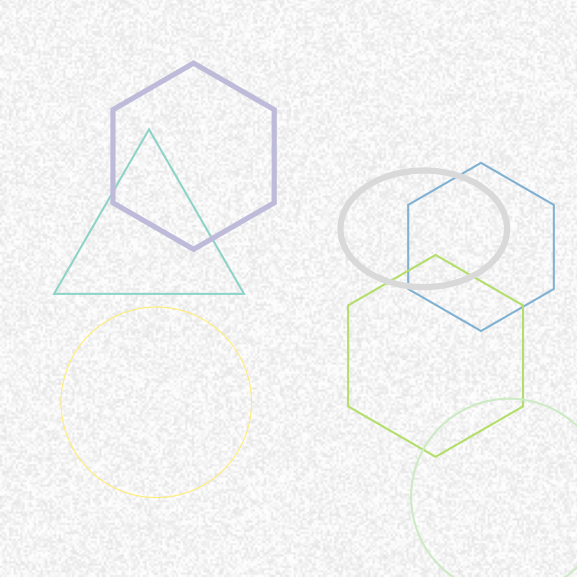[{"shape": "triangle", "thickness": 1, "radius": 0.95, "center": [0.258, 0.585]}, {"shape": "hexagon", "thickness": 2.5, "radius": 0.81, "center": [0.335, 0.729]}, {"shape": "hexagon", "thickness": 1, "radius": 0.73, "center": [0.833, 0.572]}, {"shape": "hexagon", "thickness": 1, "radius": 0.87, "center": [0.754, 0.383]}, {"shape": "oval", "thickness": 3, "radius": 0.72, "center": [0.734, 0.603]}, {"shape": "circle", "thickness": 1, "radius": 0.85, "center": [0.882, 0.139]}, {"shape": "circle", "thickness": 0.5, "radius": 0.82, "center": [0.271, 0.302]}]